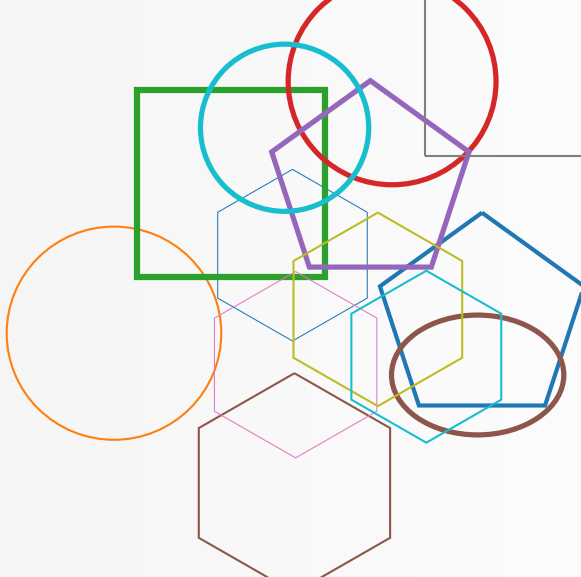[{"shape": "pentagon", "thickness": 2, "radius": 0.92, "center": [0.829, 0.446]}, {"shape": "hexagon", "thickness": 0.5, "radius": 0.74, "center": [0.503, 0.557]}, {"shape": "circle", "thickness": 1, "radius": 0.92, "center": [0.196, 0.422]}, {"shape": "square", "thickness": 3, "radius": 0.81, "center": [0.397, 0.681]}, {"shape": "circle", "thickness": 2.5, "radius": 0.89, "center": [0.675, 0.858]}, {"shape": "pentagon", "thickness": 2.5, "radius": 0.89, "center": [0.637, 0.681]}, {"shape": "oval", "thickness": 2.5, "radius": 0.74, "center": [0.822, 0.35]}, {"shape": "hexagon", "thickness": 1, "radius": 0.95, "center": [0.507, 0.163]}, {"shape": "hexagon", "thickness": 0.5, "radius": 0.81, "center": [0.509, 0.368]}, {"shape": "square", "thickness": 1, "radius": 0.76, "center": [0.883, 0.882]}, {"shape": "hexagon", "thickness": 1, "radius": 0.84, "center": [0.65, 0.463]}, {"shape": "circle", "thickness": 2.5, "radius": 0.72, "center": [0.49, 0.778]}, {"shape": "hexagon", "thickness": 1, "radius": 0.74, "center": [0.733, 0.381]}]